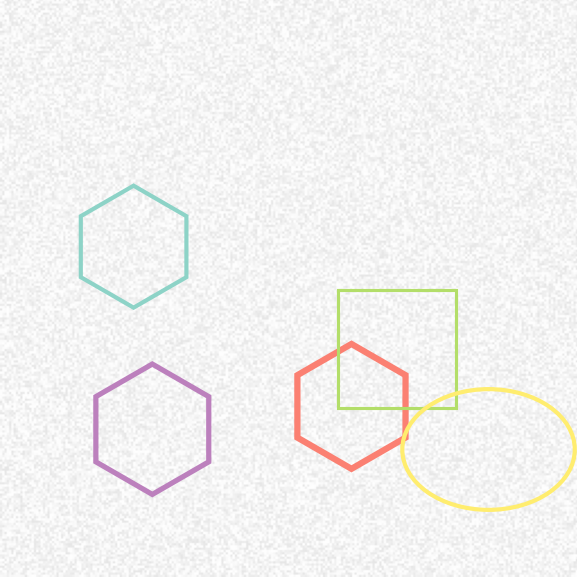[{"shape": "hexagon", "thickness": 2, "radius": 0.53, "center": [0.231, 0.572]}, {"shape": "hexagon", "thickness": 3, "radius": 0.54, "center": [0.609, 0.295]}, {"shape": "square", "thickness": 1.5, "radius": 0.51, "center": [0.688, 0.394]}, {"shape": "hexagon", "thickness": 2.5, "radius": 0.56, "center": [0.264, 0.256]}, {"shape": "oval", "thickness": 2, "radius": 0.75, "center": [0.846, 0.221]}]